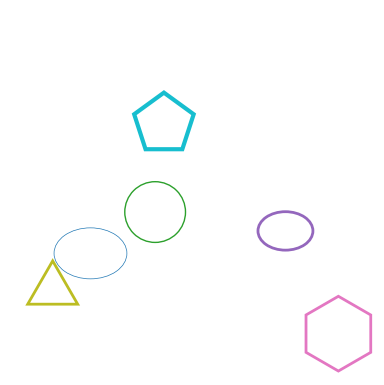[{"shape": "oval", "thickness": 0.5, "radius": 0.47, "center": [0.235, 0.342]}, {"shape": "circle", "thickness": 1, "radius": 0.39, "center": [0.403, 0.449]}, {"shape": "oval", "thickness": 2, "radius": 0.36, "center": [0.741, 0.4]}, {"shape": "hexagon", "thickness": 2, "radius": 0.49, "center": [0.879, 0.133]}, {"shape": "triangle", "thickness": 2, "radius": 0.37, "center": [0.137, 0.247]}, {"shape": "pentagon", "thickness": 3, "radius": 0.41, "center": [0.426, 0.678]}]